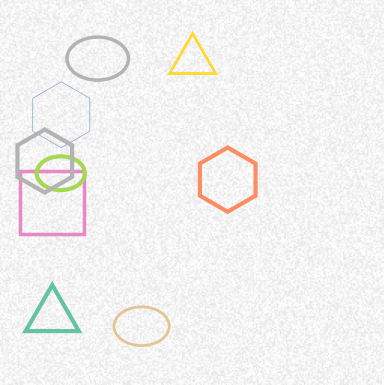[{"shape": "triangle", "thickness": 3, "radius": 0.4, "center": [0.136, 0.18]}, {"shape": "hexagon", "thickness": 3, "radius": 0.42, "center": [0.591, 0.533]}, {"shape": "hexagon", "thickness": 0.5, "radius": 0.43, "center": [0.159, 0.702]}, {"shape": "square", "thickness": 2.5, "radius": 0.41, "center": [0.134, 0.473]}, {"shape": "oval", "thickness": 3, "radius": 0.31, "center": [0.158, 0.55]}, {"shape": "triangle", "thickness": 2, "radius": 0.35, "center": [0.5, 0.844]}, {"shape": "oval", "thickness": 2, "radius": 0.36, "center": [0.368, 0.153]}, {"shape": "oval", "thickness": 2.5, "radius": 0.4, "center": [0.254, 0.848]}, {"shape": "hexagon", "thickness": 3, "radius": 0.41, "center": [0.116, 0.582]}]